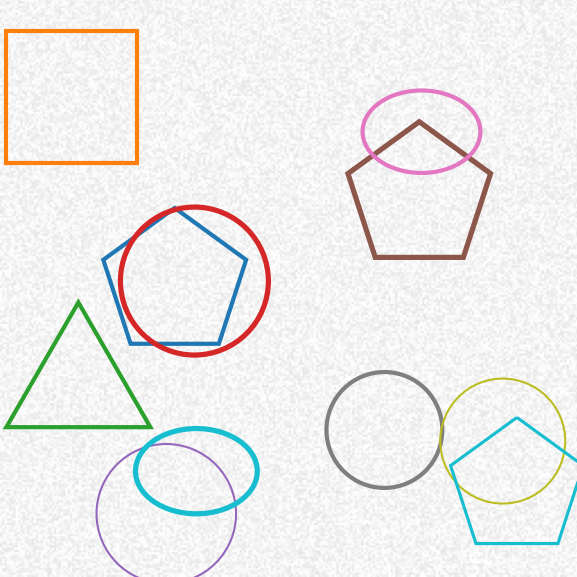[{"shape": "pentagon", "thickness": 2, "radius": 0.65, "center": [0.303, 0.509]}, {"shape": "square", "thickness": 2, "radius": 0.57, "center": [0.124, 0.831]}, {"shape": "triangle", "thickness": 2, "radius": 0.72, "center": [0.136, 0.331]}, {"shape": "circle", "thickness": 2.5, "radius": 0.64, "center": [0.337, 0.512]}, {"shape": "circle", "thickness": 1, "radius": 0.6, "center": [0.288, 0.11]}, {"shape": "pentagon", "thickness": 2.5, "radius": 0.65, "center": [0.726, 0.658]}, {"shape": "oval", "thickness": 2, "radius": 0.51, "center": [0.73, 0.771]}, {"shape": "circle", "thickness": 2, "radius": 0.5, "center": [0.666, 0.255]}, {"shape": "circle", "thickness": 1, "radius": 0.54, "center": [0.871, 0.235]}, {"shape": "oval", "thickness": 2.5, "radius": 0.53, "center": [0.34, 0.183]}, {"shape": "pentagon", "thickness": 1.5, "radius": 0.6, "center": [0.895, 0.156]}]